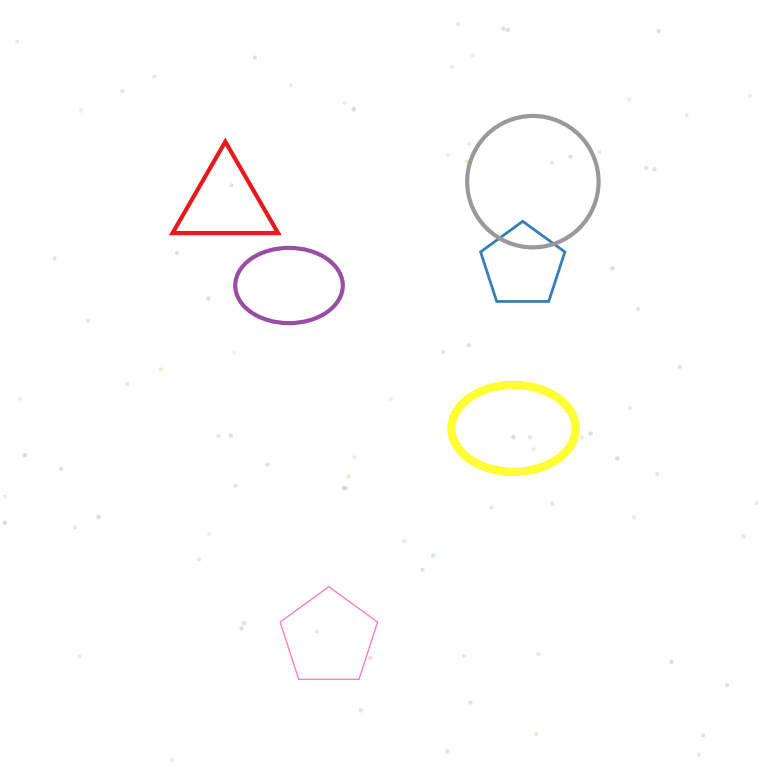[{"shape": "triangle", "thickness": 1.5, "radius": 0.4, "center": [0.293, 0.737]}, {"shape": "pentagon", "thickness": 1, "radius": 0.29, "center": [0.679, 0.655]}, {"shape": "oval", "thickness": 1.5, "radius": 0.35, "center": [0.375, 0.629]}, {"shape": "oval", "thickness": 3, "radius": 0.4, "center": [0.667, 0.444]}, {"shape": "pentagon", "thickness": 0.5, "radius": 0.33, "center": [0.427, 0.172]}, {"shape": "circle", "thickness": 1.5, "radius": 0.43, "center": [0.692, 0.764]}]